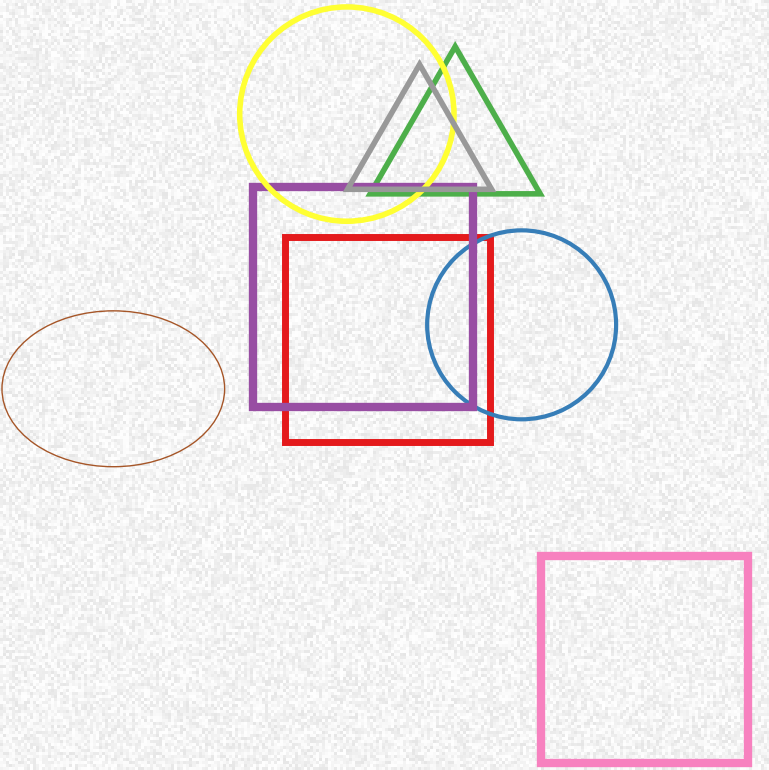[{"shape": "square", "thickness": 2.5, "radius": 0.67, "center": [0.503, 0.559]}, {"shape": "circle", "thickness": 1.5, "radius": 0.61, "center": [0.677, 0.578]}, {"shape": "triangle", "thickness": 2, "radius": 0.64, "center": [0.591, 0.812]}, {"shape": "square", "thickness": 3, "radius": 0.71, "center": [0.472, 0.614]}, {"shape": "circle", "thickness": 2, "radius": 0.7, "center": [0.45, 0.852]}, {"shape": "oval", "thickness": 0.5, "radius": 0.72, "center": [0.147, 0.495]}, {"shape": "square", "thickness": 3, "radius": 0.67, "center": [0.837, 0.143]}, {"shape": "triangle", "thickness": 2, "radius": 0.54, "center": [0.545, 0.808]}]